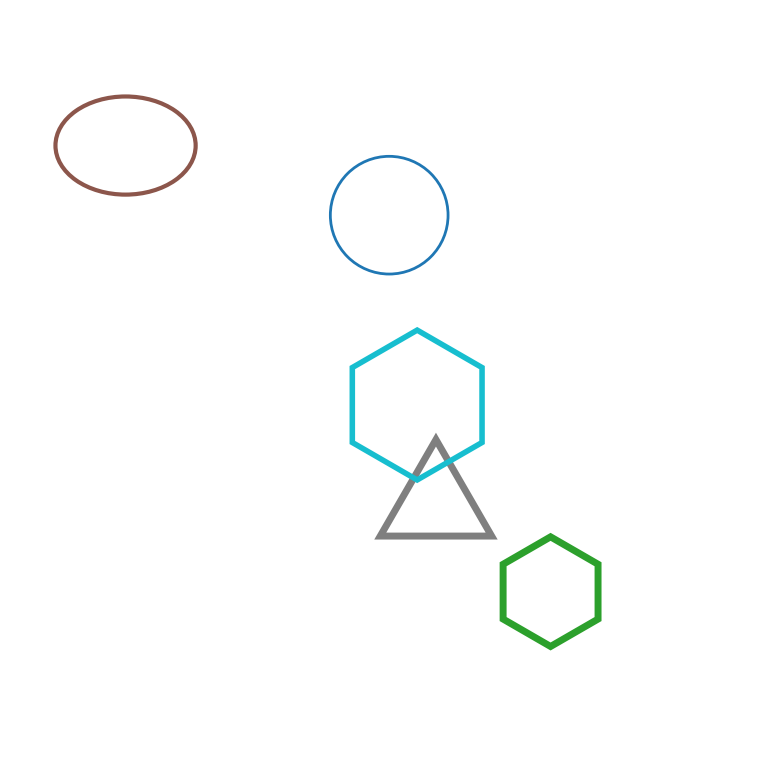[{"shape": "circle", "thickness": 1, "radius": 0.38, "center": [0.505, 0.721]}, {"shape": "hexagon", "thickness": 2.5, "radius": 0.36, "center": [0.715, 0.232]}, {"shape": "oval", "thickness": 1.5, "radius": 0.46, "center": [0.163, 0.811]}, {"shape": "triangle", "thickness": 2.5, "radius": 0.42, "center": [0.566, 0.346]}, {"shape": "hexagon", "thickness": 2, "radius": 0.49, "center": [0.542, 0.474]}]